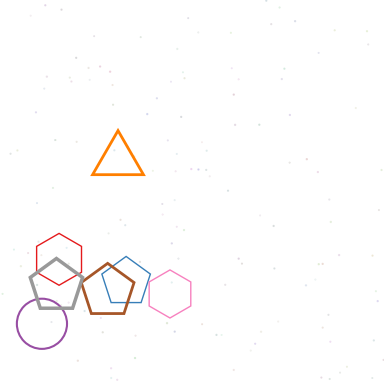[{"shape": "hexagon", "thickness": 1, "radius": 0.34, "center": [0.153, 0.326]}, {"shape": "pentagon", "thickness": 1, "radius": 0.33, "center": [0.328, 0.268]}, {"shape": "circle", "thickness": 1.5, "radius": 0.33, "center": [0.109, 0.159]}, {"shape": "triangle", "thickness": 2, "radius": 0.38, "center": [0.307, 0.584]}, {"shape": "pentagon", "thickness": 2, "radius": 0.36, "center": [0.28, 0.244]}, {"shape": "hexagon", "thickness": 1, "radius": 0.31, "center": [0.441, 0.236]}, {"shape": "pentagon", "thickness": 2.5, "radius": 0.36, "center": [0.147, 0.257]}]